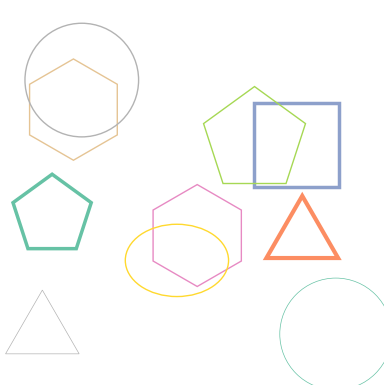[{"shape": "pentagon", "thickness": 2.5, "radius": 0.53, "center": [0.135, 0.441]}, {"shape": "circle", "thickness": 0.5, "radius": 0.73, "center": [0.872, 0.132]}, {"shape": "triangle", "thickness": 3, "radius": 0.54, "center": [0.785, 0.384]}, {"shape": "square", "thickness": 2.5, "radius": 0.55, "center": [0.77, 0.623]}, {"shape": "hexagon", "thickness": 1, "radius": 0.66, "center": [0.512, 0.388]}, {"shape": "pentagon", "thickness": 1, "radius": 0.7, "center": [0.661, 0.636]}, {"shape": "oval", "thickness": 1, "radius": 0.67, "center": [0.46, 0.324]}, {"shape": "hexagon", "thickness": 1, "radius": 0.66, "center": [0.191, 0.715]}, {"shape": "triangle", "thickness": 0.5, "radius": 0.55, "center": [0.11, 0.136]}, {"shape": "circle", "thickness": 1, "radius": 0.74, "center": [0.212, 0.792]}]